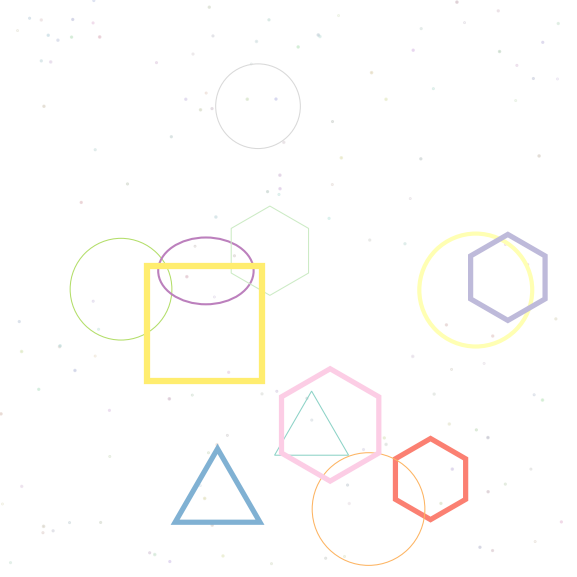[{"shape": "triangle", "thickness": 0.5, "radius": 0.37, "center": [0.54, 0.248]}, {"shape": "circle", "thickness": 2, "radius": 0.49, "center": [0.824, 0.497]}, {"shape": "hexagon", "thickness": 2.5, "radius": 0.37, "center": [0.879, 0.519]}, {"shape": "hexagon", "thickness": 2.5, "radius": 0.35, "center": [0.746, 0.17]}, {"shape": "triangle", "thickness": 2.5, "radius": 0.42, "center": [0.377, 0.137]}, {"shape": "circle", "thickness": 0.5, "radius": 0.49, "center": [0.638, 0.118]}, {"shape": "circle", "thickness": 0.5, "radius": 0.44, "center": [0.21, 0.498]}, {"shape": "hexagon", "thickness": 2.5, "radius": 0.49, "center": [0.572, 0.263]}, {"shape": "circle", "thickness": 0.5, "radius": 0.37, "center": [0.447, 0.815]}, {"shape": "oval", "thickness": 1, "radius": 0.41, "center": [0.357, 0.53]}, {"shape": "hexagon", "thickness": 0.5, "radius": 0.39, "center": [0.467, 0.565]}, {"shape": "square", "thickness": 3, "radius": 0.5, "center": [0.354, 0.439]}]